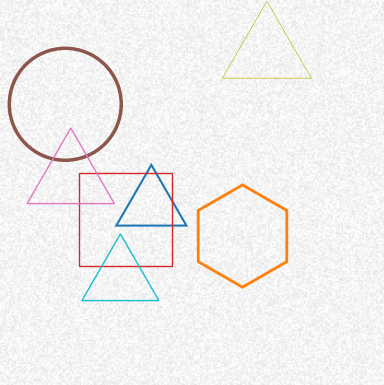[{"shape": "triangle", "thickness": 1.5, "radius": 0.53, "center": [0.393, 0.467]}, {"shape": "hexagon", "thickness": 2, "radius": 0.66, "center": [0.63, 0.387]}, {"shape": "square", "thickness": 1, "radius": 0.61, "center": [0.327, 0.43]}, {"shape": "circle", "thickness": 2.5, "radius": 0.73, "center": [0.17, 0.729]}, {"shape": "triangle", "thickness": 1, "radius": 0.65, "center": [0.184, 0.537]}, {"shape": "triangle", "thickness": 0.5, "radius": 0.67, "center": [0.693, 0.864]}, {"shape": "triangle", "thickness": 1, "radius": 0.58, "center": [0.313, 0.277]}]